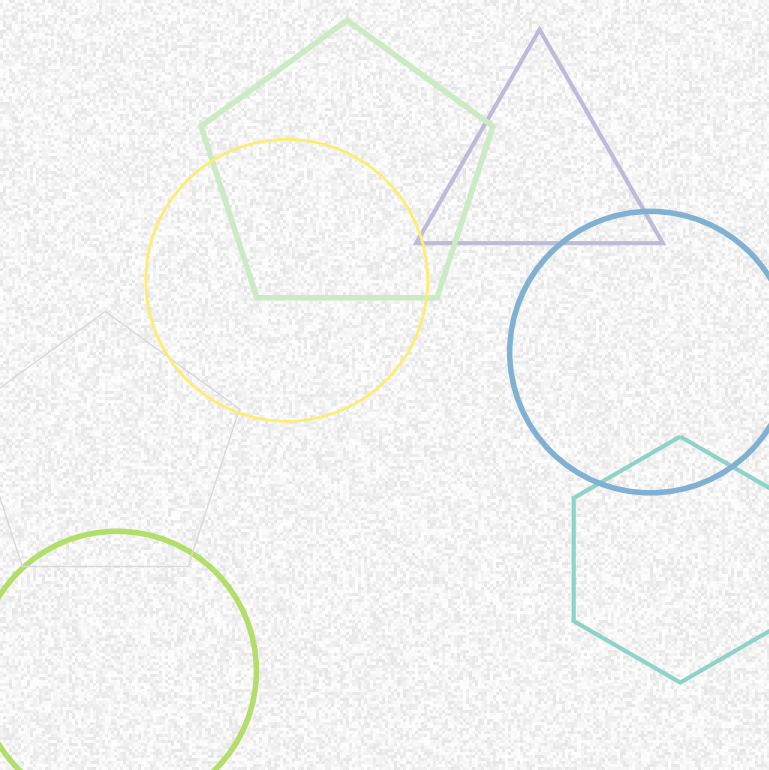[{"shape": "hexagon", "thickness": 1.5, "radius": 0.8, "center": [0.883, 0.273]}, {"shape": "triangle", "thickness": 1.5, "radius": 0.92, "center": [0.701, 0.777]}, {"shape": "circle", "thickness": 2, "radius": 0.91, "center": [0.845, 0.543]}, {"shape": "circle", "thickness": 2, "radius": 0.91, "center": [0.152, 0.129]}, {"shape": "pentagon", "thickness": 0.5, "radius": 0.92, "center": [0.137, 0.412]}, {"shape": "pentagon", "thickness": 2, "radius": 1.0, "center": [0.451, 0.774]}, {"shape": "circle", "thickness": 1, "radius": 0.92, "center": [0.372, 0.636]}]